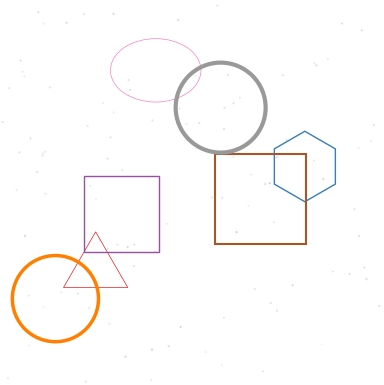[{"shape": "triangle", "thickness": 0.5, "radius": 0.48, "center": [0.248, 0.301]}, {"shape": "hexagon", "thickness": 1, "radius": 0.46, "center": [0.792, 0.568]}, {"shape": "square", "thickness": 1, "radius": 0.49, "center": [0.315, 0.444]}, {"shape": "circle", "thickness": 2.5, "radius": 0.56, "center": [0.144, 0.224]}, {"shape": "square", "thickness": 1.5, "radius": 0.59, "center": [0.676, 0.484]}, {"shape": "oval", "thickness": 0.5, "radius": 0.59, "center": [0.404, 0.817]}, {"shape": "circle", "thickness": 3, "radius": 0.58, "center": [0.573, 0.721]}]